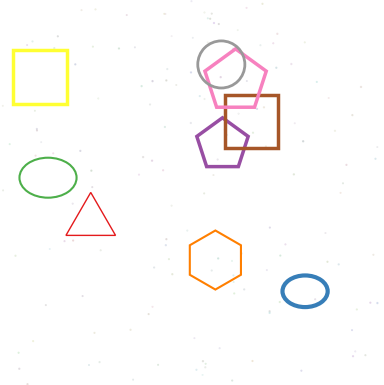[{"shape": "triangle", "thickness": 1, "radius": 0.37, "center": [0.236, 0.426]}, {"shape": "oval", "thickness": 3, "radius": 0.29, "center": [0.792, 0.243]}, {"shape": "oval", "thickness": 1.5, "radius": 0.37, "center": [0.125, 0.538]}, {"shape": "pentagon", "thickness": 2.5, "radius": 0.35, "center": [0.578, 0.624]}, {"shape": "hexagon", "thickness": 1.5, "radius": 0.38, "center": [0.559, 0.325]}, {"shape": "square", "thickness": 2.5, "radius": 0.35, "center": [0.104, 0.8]}, {"shape": "square", "thickness": 2.5, "radius": 0.35, "center": [0.653, 0.684]}, {"shape": "pentagon", "thickness": 2.5, "radius": 0.42, "center": [0.612, 0.789]}, {"shape": "circle", "thickness": 2, "radius": 0.31, "center": [0.575, 0.833]}]